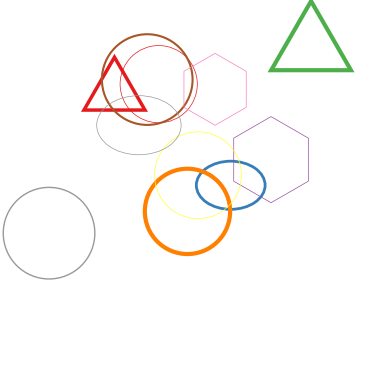[{"shape": "circle", "thickness": 0.5, "radius": 0.5, "center": [0.412, 0.781]}, {"shape": "triangle", "thickness": 2.5, "radius": 0.46, "center": [0.297, 0.76]}, {"shape": "oval", "thickness": 2, "radius": 0.45, "center": [0.599, 0.519]}, {"shape": "triangle", "thickness": 3, "radius": 0.6, "center": [0.808, 0.877]}, {"shape": "hexagon", "thickness": 0.5, "radius": 0.56, "center": [0.704, 0.585]}, {"shape": "circle", "thickness": 3, "radius": 0.55, "center": [0.487, 0.451]}, {"shape": "circle", "thickness": 0.5, "radius": 0.56, "center": [0.514, 0.545]}, {"shape": "circle", "thickness": 1.5, "radius": 0.59, "center": [0.382, 0.793]}, {"shape": "hexagon", "thickness": 0.5, "radius": 0.47, "center": [0.559, 0.768]}, {"shape": "oval", "thickness": 0.5, "radius": 0.55, "center": [0.361, 0.675]}, {"shape": "circle", "thickness": 1, "radius": 0.59, "center": [0.127, 0.394]}]